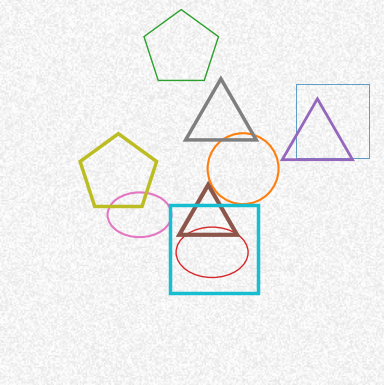[{"shape": "square", "thickness": 0.5, "radius": 0.48, "center": [0.863, 0.686]}, {"shape": "circle", "thickness": 1.5, "radius": 0.46, "center": [0.631, 0.562]}, {"shape": "pentagon", "thickness": 1, "radius": 0.51, "center": [0.471, 0.873]}, {"shape": "oval", "thickness": 1, "radius": 0.47, "center": [0.551, 0.345]}, {"shape": "triangle", "thickness": 2, "radius": 0.53, "center": [0.824, 0.638]}, {"shape": "triangle", "thickness": 3, "radius": 0.43, "center": [0.541, 0.433]}, {"shape": "oval", "thickness": 1.5, "radius": 0.41, "center": [0.362, 0.442]}, {"shape": "triangle", "thickness": 2.5, "radius": 0.53, "center": [0.574, 0.69]}, {"shape": "pentagon", "thickness": 2.5, "radius": 0.52, "center": [0.307, 0.548]}, {"shape": "square", "thickness": 2.5, "radius": 0.57, "center": [0.556, 0.353]}]